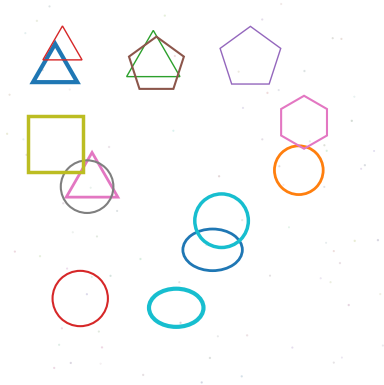[{"shape": "triangle", "thickness": 3, "radius": 0.33, "center": [0.143, 0.82]}, {"shape": "oval", "thickness": 2, "radius": 0.39, "center": [0.552, 0.351]}, {"shape": "circle", "thickness": 2, "radius": 0.32, "center": [0.776, 0.558]}, {"shape": "triangle", "thickness": 1, "radius": 0.4, "center": [0.398, 0.841]}, {"shape": "triangle", "thickness": 1, "radius": 0.29, "center": [0.162, 0.874]}, {"shape": "circle", "thickness": 1.5, "radius": 0.36, "center": [0.208, 0.225]}, {"shape": "pentagon", "thickness": 1, "radius": 0.41, "center": [0.65, 0.849]}, {"shape": "pentagon", "thickness": 1.5, "radius": 0.37, "center": [0.406, 0.83]}, {"shape": "triangle", "thickness": 2, "radius": 0.39, "center": [0.239, 0.527]}, {"shape": "hexagon", "thickness": 1.5, "radius": 0.34, "center": [0.79, 0.682]}, {"shape": "circle", "thickness": 1.5, "radius": 0.34, "center": [0.226, 0.515]}, {"shape": "square", "thickness": 2.5, "radius": 0.36, "center": [0.144, 0.626]}, {"shape": "oval", "thickness": 3, "radius": 0.35, "center": [0.458, 0.201]}, {"shape": "circle", "thickness": 2.5, "radius": 0.35, "center": [0.576, 0.427]}]